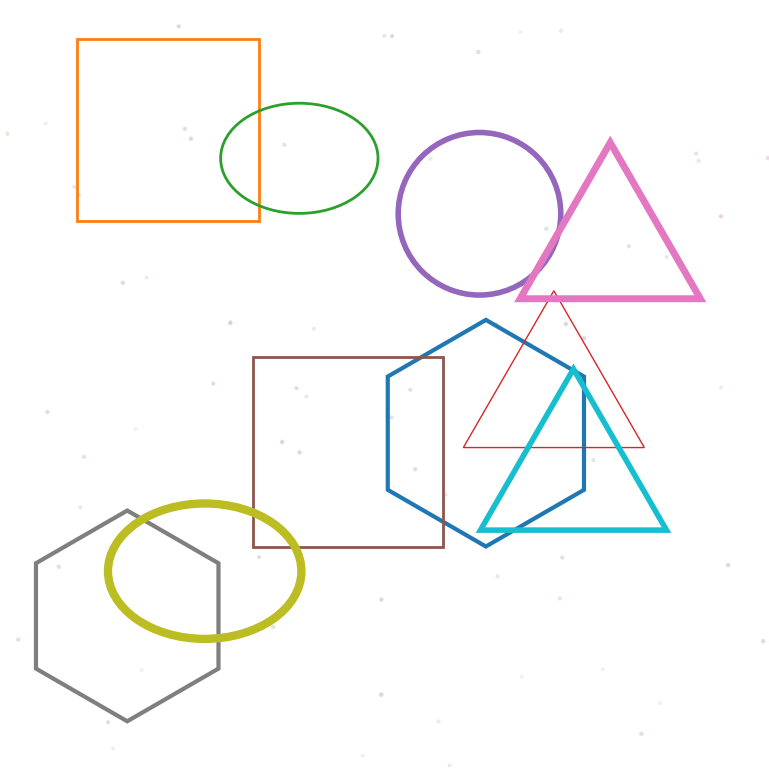[{"shape": "hexagon", "thickness": 1.5, "radius": 0.74, "center": [0.631, 0.437]}, {"shape": "square", "thickness": 1, "radius": 0.59, "center": [0.219, 0.832]}, {"shape": "oval", "thickness": 1, "radius": 0.51, "center": [0.389, 0.794]}, {"shape": "triangle", "thickness": 0.5, "radius": 0.68, "center": [0.719, 0.487]}, {"shape": "circle", "thickness": 2, "radius": 0.53, "center": [0.623, 0.722]}, {"shape": "square", "thickness": 1, "radius": 0.62, "center": [0.452, 0.413]}, {"shape": "triangle", "thickness": 2.5, "radius": 0.68, "center": [0.793, 0.68]}, {"shape": "hexagon", "thickness": 1.5, "radius": 0.68, "center": [0.165, 0.2]}, {"shape": "oval", "thickness": 3, "radius": 0.63, "center": [0.266, 0.258]}, {"shape": "triangle", "thickness": 2, "radius": 0.7, "center": [0.745, 0.381]}]